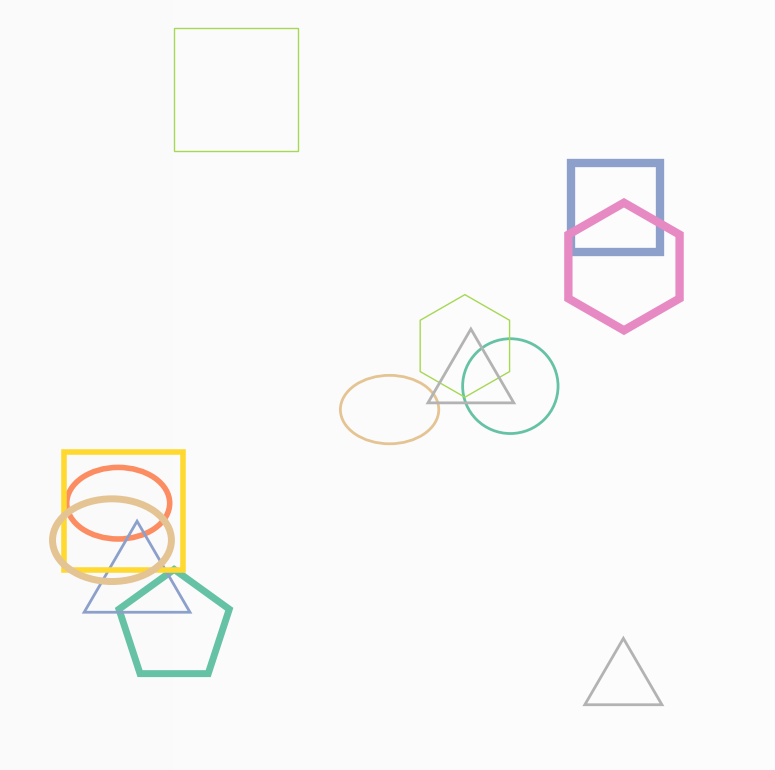[{"shape": "pentagon", "thickness": 2.5, "radius": 0.37, "center": [0.225, 0.186]}, {"shape": "circle", "thickness": 1, "radius": 0.31, "center": [0.659, 0.499]}, {"shape": "oval", "thickness": 2, "radius": 0.33, "center": [0.153, 0.346]}, {"shape": "square", "thickness": 3, "radius": 0.29, "center": [0.794, 0.73]}, {"shape": "triangle", "thickness": 1, "radius": 0.39, "center": [0.177, 0.244]}, {"shape": "hexagon", "thickness": 3, "radius": 0.41, "center": [0.805, 0.654]}, {"shape": "hexagon", "thickness": 0.5, "radius": 0.33, "center": [0.6, 0.551]}, {"shape": "square", "thickness": 0.5, "radius": 0.4, "center": [0.304, 0.884]}, {"shape": "square", "thickness": 2, "radius": 0.38, "center": [0.159, 0.337]}, {"shape": "oval", "thickness": 2.5, "radius": 0.38, "center": [0.144, 0.298]}, {"shape": "oval", "thickness": 1, "radius": 0.32, "center": [0.503, 0.468]}, {"shape": "triangle", "thickness": 1, "radius": 0.32, "center": [0.608, 0.509]}, {"shape": "triangle", "thickness": 1, "radius": 0.29, "center": [0.804, 0.113]}]